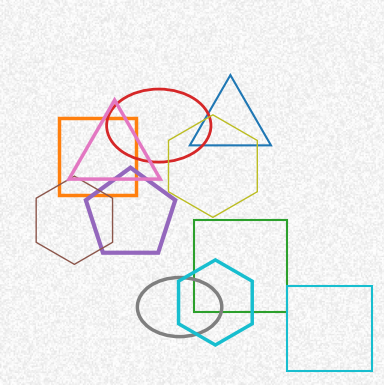[{"shape": "triangle", "thickness": 1.5, "radius": 0.61, "center": [0.598, 0.683]}, {"shape": "square", "thickness": 2.5, "radius": 0.5, "center": [0.254, 0.594]}, {"shape": "square", "thickness": 1.5, "radius": 0.6, "center": [0.625, 0.309]}, {"shape": "oval", "thickness": 2, "radius": 0.68, "center": [0.412, 0.674]}, {"shape": "pentagon", "thickness": 3, "radius": 0.61, "center": [0.339, 0.442]}, {"shape": "hexagon", "thickness": 1, "radius": 0.57, "center": [0.193, 0.428]}, {"shape": "triangle", "thickness": 2.5, "radius": 0.68, "center": [0.298, 0.603]}, {"shape": "oval", "thickness": 2.5, "radius": 0.55, "center": [0.466, 0.202]}, {"shape": "hexagon", "thickness": 1, "radius": 0.67, "center": [0.553, 0.569]}, {"shape": "square", "thickness": 1.5, "radius": 0.55, "center": [0.856, 0.146]}, {"shape": "hexagon", "thickness": 2.5, "radius": 0.55, "center": [0.559, 0.214]}]